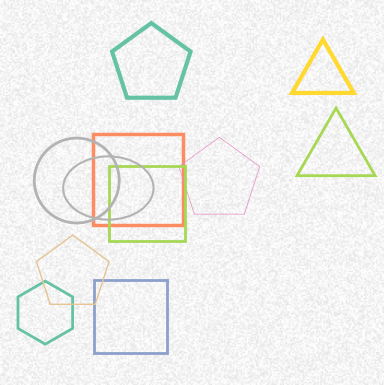[{"shape": "hexagon", "thickness": 2, "radius": 0.41, "center": [0.118, 0.188]}, {"shape": "pentagon", "thickness": 3, "radius": 0.54, "center": [0.393, 0.833]}, {"shape": "square", "thickness": 2.5, "radius": 0.59, "center": [0.359, 0.533]}, {"shape": "square", "thickness": 2, "radius": 0.47, "center": [0.34, 0.179]}, {"shape": "pentagon", "thickness": 0.5, "radius": 0.55, "center": [0.57, 0.533]}, {"shape": "triangle", "thickness": 2, "radius": 0.59, "center": [0.873, 0.602]}, {"shape": "square", "thickness": 2, "radius": 0.49, "center": [0.383, 0.471]}, {"shape": "triangle", "thickness": 3, "radius": 0.46, "center": [0.839, 0.805]}, {"shape": "pentagon", "thickness": 1, "radius": 0.5, "center": [0.189, 0.29]}, {"shape": "oval", "thickness": 1.5, "radius": 0.59, "center": [0.281, 0.512]}, {"shape": "circle", "thickness": 2, "radius": 0.55, "center": [0.199, 0.531]}]